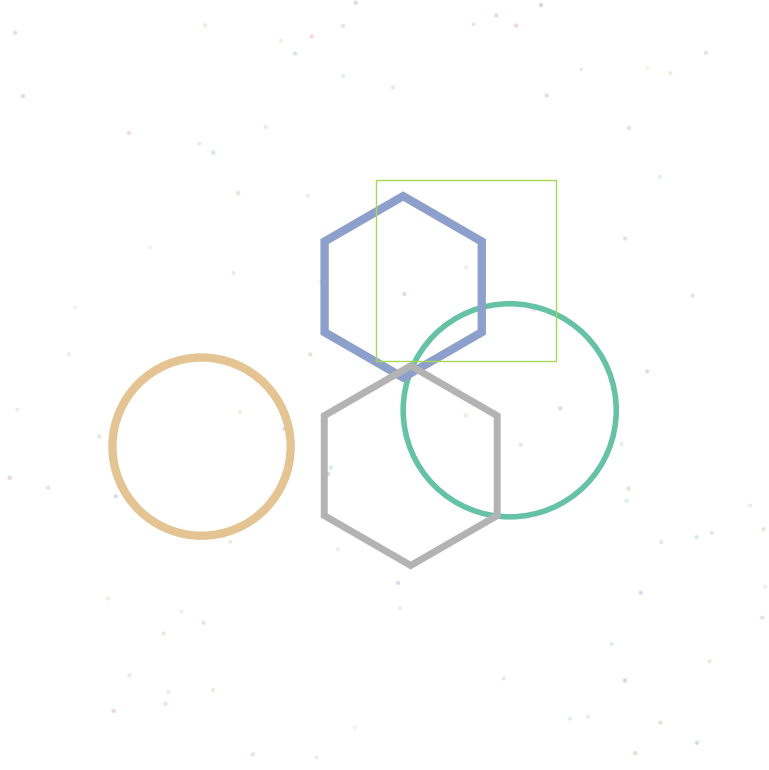[{"shape": "circle", "thickness": 2, "radius": 0.69, "center": [0.662, 0.467]}, {"shape": "hexagon", "thickness": 3, "radius": 0.59, "center": [0.524, 0.627]}, {"shape": "square", "thickness": 0.5, "radius": 0.59, "center": [0.605, 0.648]}, {"shape": "circle", "thickness": 3, "radius": 0.58, "center": [0.262, 0.42]}, {"shape": "hexagon", "thickness": 2.5, "radius": 0.65, "center": [0.533, 0.395]}]